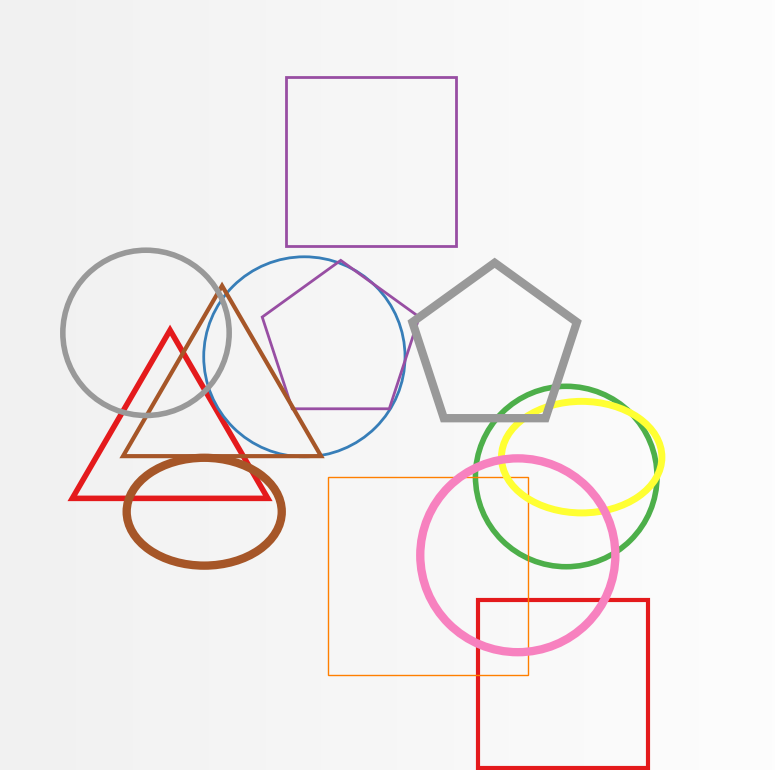[{"shape": "square", "thickness": 1.5, "radius": 0.55, "center": [0.727, 0.112]}, {"shape": "triangle", "thickness": 2, "radius": 0.73, "center": [0.219, 0.426]}, {"shape": "circle", "thickness": 1, "radius": 0.65, "center": [0.393, 0.537]}, {"shape": "circle", "thickness": 2, "radius": 0.59, "center": [0.731, 0.381]}, {"shape": "square", "thickness": 1, "radius": 0.55, "center": [0.479, 0.79]}, {"shape": "pentagon", "thickness": 1, "radius": 0.53, "center": [0.44, 0.555]}, {"shape": "square", "thickness": 0.5, "radius": 0.64, "center": [0.553, 0.252]}, {"shape": "oval", "thickness": 2.5, "radius": 0.52, "center": [0.751, 0.406]}, {"shape": "triangle", "thickness": 1.5, "radius": 0.74, "center": [0.287, 0.481]}, {"shape": "oval", "thickness": 3, "radius": 0.5, "center": [0.264, 0.335]}, {"shape": "circle", "thickness": 3, "radius": 0.63, "center": [0.668, 0.279]}, {"shape": "pentagon", "thickness": 3, "radius": 0.56, "center": [0.638, 0.547]}, {"shape": "circle", "thickness": 2, "radius": 0.54, "center": [0.188, 0.568]}]